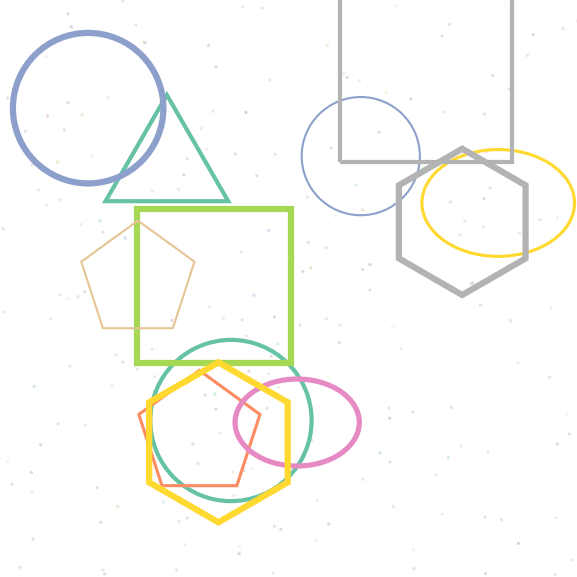[{"shape": "triangle", "thickness": 2, "radius": 0.61, "center": [0.289, 0.712]}, {"shape": "circle", "thickness": 2, "radius": 0.7, "center": [0.4, 0.271]}, {"shape": "pentagon", "thickness": 1.5, "radius": 0.55, "center": [0.345, 0.247]}, {"shape": "circle", "thickness": 3, "radius": 0.65, "center": [0.153, 0.812]}, {"shape": "circle", "thickness": 1, "radius": 0.51, "center": [0.625, 0.729]}, {"shape": "oval", "thickness": 2.5, "radius": 0.54, "center": [0.515, 0.268]}, {"shape": "square", "thickness": 3, "radius": 0.67, "center": [0.371, 0.504]}, {"shape": "oval", "thickness": 1.5, "radius": 0.66, "center": [0.863, 0.648]}, {"shape": "hexagon", "thickness": 3, "radius": 0.69, "center": [0.378, 0.233]}, {"shape": "pentagon", "thickness": 1, "radius": 0.52, "center": [0.239, 0.514]}, {"shape": "hexagon", "thickness": 3, "radius": 0.63, "center": [0.8, 0.615]}, {"shape": "square", "thickness": 2, "radius": 0.75, "center": [0.737, 0.868]}]